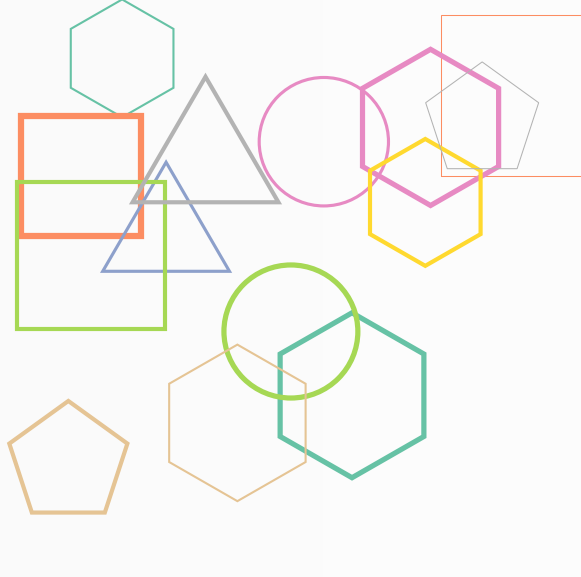[{"shape": "hexagon", "thickness": 1, "radius": 0.51, "center": [0.21, 0.898]}, {"shape": "hexagon", "thickness": 2.5, "radius": 0.71, "center": [0.606, 0.315]}, {"shape": "square", "thickness": 3, "radius": 0.52, "center": [0.139, 0.694]}, {"shape": "square", "thickness": 0.5, "radius": 0.7, "center": [0.898, 0.834]}, {"shape": "triangle", "thickness": 1.5, "radius": 0.63, "center": [0.286, 0.592]}, {"shape": "circle", "thickness": 1.5, "radius": 0.56, "center": [0.557, 0.754]}, {"shape": "hexagon", "thickness": 2.5, "radius": 0.68, "center": [0.741, 0.779]}, {"shape": "square", "thickness": 2, "radius": 0.64, "center": [0.157, 0.556]}, {"shape": "circle", "thickness": 2.5, "radius": 0.58, "center": [0.5, 0.425]}, {"shape": "hexagon", "thickness": 2, "radius": 0.55, "center": [0.732, 0.649]}, {"shape": "hexagon", "thickness": 1, "radius": 0.68, "center": [0.408, 0.267]}, {"shape": "pentagon", "thickness": 2, "radius": 0.53, "center": [0.118, 0.198]}, {"shape": "triangle", "thickness": 2, "radius": 0.72, "center": [0.354, 0.721]}, {"shape": "pentagon", "thickness": 0.5, "radius": 0.51, "center": [0.83, 0.79]}]